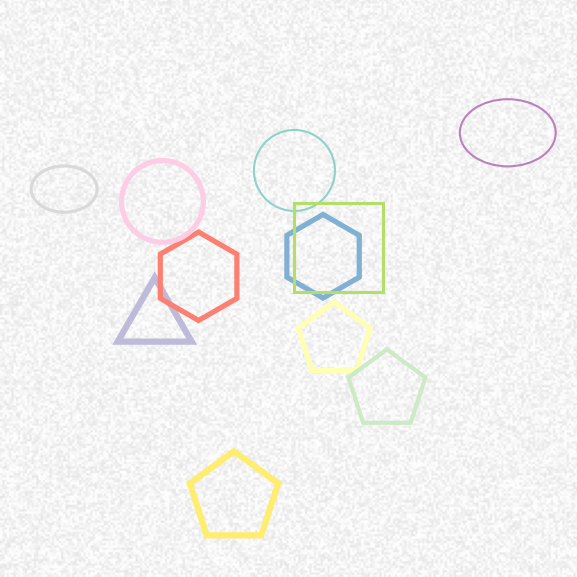[{"shape": "circle", "thickness": 1, "radius": 0.35, "center": [0.51, 0.704]}, {"shape": "pentagon", "thickness": 2.5, "radius": 0.33, "center": [0.579, 0.411]}, {"shape": "triangle", "thickness": 3, "radius": 0.37, "center": [0.268, 0.445]}, {"shape": "hexagon", "thickness": 2.5, "radius": 0.38, "center": [0.344, 0.521]}, {"shape": "hexagon", "thickness": 2.5, "radius": 0.36, "center": [0.559, 0.555]}, {"shape": "square", "thickness": 1.5, "radius": 0.38, "center": [0.586, 0.571]}, {"shape": "circle", "thickness": 2.5, "radius": 0.35, "center": [0.281, 0.65]}, {"shape": "oval", "thickness": 1.5, "radius": 0.29, "center": [0.111, 0.672]}, {"shape": "oval", "thickness": 1, "radius": 0.42, "center": [0.879, 0.769]}, {"shape": "pentagon", "thickness": 2, "radius": 0.35, "center": [0.67, 0.324]}, {"shape": "pentagon", "thickness": 3, "radius": 0.4, "center": [0.405, 0.137]}]